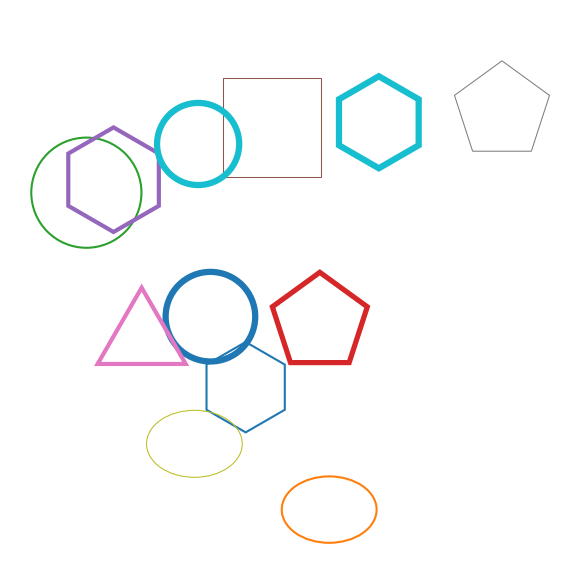[{"shape": "circle", "thickness": 3, "radius": 0.39, "center": [0.364, 0.451]}, {"shape": "hexagon", "thickness": 1, "radius": 0.39, "center": [0.425, 0.329]}, {"shape": "oval", "thickness": 1, "radius": 0.41, "center": [0.57, 0.117]}, {"shape": "circle", "thickness": 1, "radius": 0.48, "center": [0.15, 0.665]}, {"shape": "pentagon", "thickness": 2.5, "radius": 0.43, "center": [0.554, 0.441]}, {"shape": "hexagon", "thickness": 2, "radius": 0.45, "center": [0.197, 0.688]}, {"shape": "square", "thickness": 0.5, "radius": 0.42, "center": [0.471, 0.778]}, {"shape": "triangle", "thickness": 2, "radius": 0.44, "center": [0.245, 0.413]}, {"shape": "pentagon", "thickness": 0.5, "radius": 0.43, "center": [0.869, 0.807]}, {"shape": "oval", "thickness": 0.5, "radius": 0.41, "center": [0.337, 0.231]}, {"shape": "circle", "thickness": 3, "radius": 0.36, "center": [0.343, 0.75]}, {"shape": "hexagon", "thickness": 3, "radius": 0.4, "center": [0.656, 0.787]}]